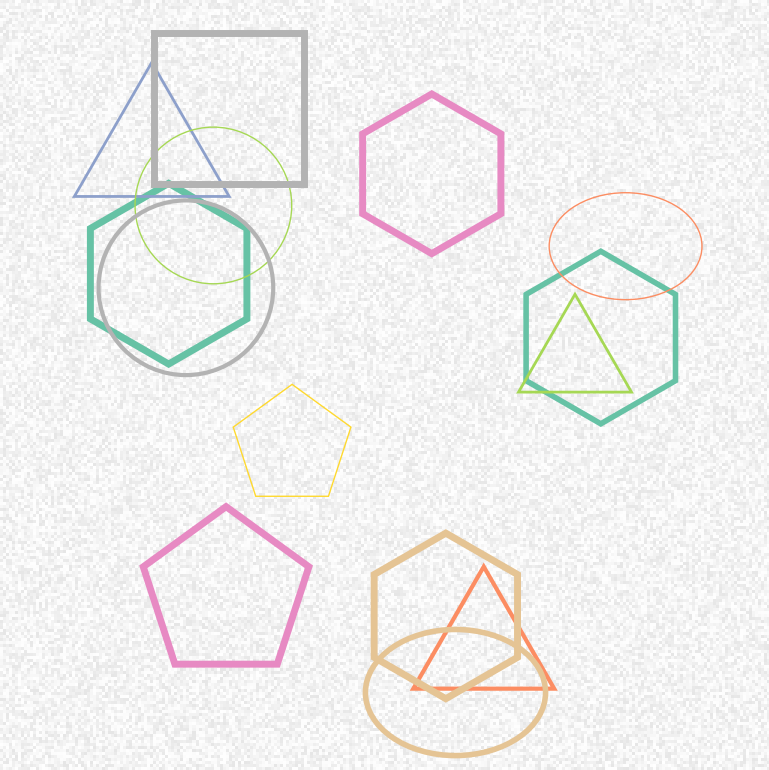[{"shape": "hexagon", "thickness": 2.5, "radius": 0.59, "center": [0.219, 0.645]}, {"shape": "hexagon", "thickness": 2, "radius": 0.56, "center": [0.78, 0.562]}, {"shape": "triangle", "thickness": 1.5, "radius": 0.53, "center": [0.628, 0.158]}, {"shape": "oval", "thickness": 0.5, "radius": 0.5, "center": [0.812, 0.68]}, {"shape": "triangle", "thickness": 1, "radius": 0.58, "center": [0.197, 0.803]}, {"shape": "hexagon", "thickness": 2.5, "radius": 0.52, "center": [0.561, 0.774]}, {"shape": "pentagon", "thickness": 2.5, "radius": 0.57, "center": [0.294, 0.229]}, {"shape": "circle", "thickness": 0.5, "radius": 0.51, "center": [0.277, 0.733]}, {"shape": "triangle", "thickness": 1, "radius": 0.42, "center": [0.747, 0.533]}, {"shape": "pentagon", "thickness": 0.5, "radius": 0.4, "center": [0.379, 0.42]}, {"shape": "hexagon", "thickness": 2.5, "radius": 0.54, "center": [0.579, 0.2]}, {"shape": "oval", "thickness": 2, "radius": 0.58, "center": [0.592, 0.101]}, {"shape": "circle", "thickness": 1.5, "radius": 0.57, "center": [0.241, 0.626]}, {"shape": "square", "thickness": 2.5, "radius": 0.49, "center": [0.297, 0.859]}]